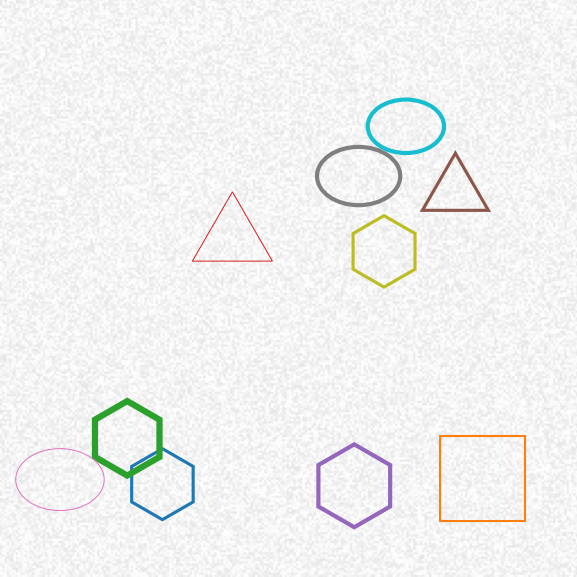[{"shape": "hexagon", "thickness": 1.5, "radius": 0.31, "center": [0.281, 0.161]}, {"shape": "square", "thickness": 1, "radius": 0.37, "center": [0.835, 0.171]}, {"shape": "hexagon", "thickness": 3, "radius": 0.32, "center": [0.22, 0.24]}, {"shape": "triangle", "thickness": 0.5, "radius": 0.4, "center": [0.402, 0.587]}, {"shape": "hexagon", "thickness": 2, "radius": 0.36, "center": [0.613, 0.158]}, {"shape": "triangle", "thickness": 1.5, "radius": 0.33, "center": [0.789, 0.668]}, {"shape": "oval", "thickness": 0.5, "radius": 0.38, "center": [0.104, 0.169]}, {"shape": "oval", "thickness": 2, "radius": 0.36, "center": [0.621, 0.694]}, {"shape": "hexagon", "thickness": 1.5, "radius": 0.31, "center": [0.665, 0.564]}, {"shape": "oval", "thickness": 2, "radius": 0.33, "center": [0.703, 0.78]}]